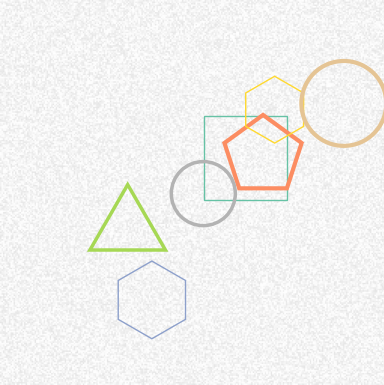[{"shape": "square", "thickness": 1, "radius": 0.54, "center": [0.638, 0.589]}, {"shape": "pentagon", "thickness": 3, "radius": 0.53, "center": [0.683, 0.596]}, {"shape": "hexagon", "thickness": 1, "radius": 0.5, "center": [0.394, 0.221]}, {"shape": "triangle", "thickness": 2.5, "radius": 0.57, "center": [0.332, 0.407]}, {"shape": "hexagon", "thickness": 1, "radius": 0.43, "center": [0.713, 0.715]}, {"shape": "circle", "thickness": 3, "radius": 0.55, "center": [0.893, 0.731]}, {"shape": "circle", "thickness": 2.5, "radius": 0.42, "center": [0.528, 0.497]}]